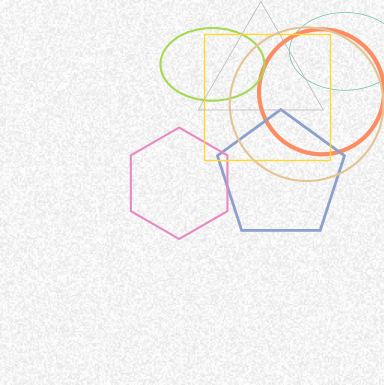[{"shape": "oval", "thickness": 0.5, "radius": 0.72, "center": [0.896, 0.867]}, {"shape": "circle", "thickness": 3, "radius": 0.81, "center": [0.835, 0.762]}, {"shape": "pentagon", "thickness": 2, "radius": 0.87, "center": [0.73, 0.542]}, {"shape": "hexagon", "thickness": 1.5, "radius": 0.72, "center": [0.465, 0.524]}, {"shape": "oval", "thickness": 1.5, "radius": 0.67, "center": [0.552, 0.833]}, {"shape": "square", "thickness": 1, "radius": 0.82, "center": [0.694, 0.748]}, {"shape": "circle", "thickness": 1.5, "radius": 1.0, "center": [0.796, 0.729]}, {"shape": "triangle", "thickness": 0.5, "radius": 0.94, "center": [0.677, 0.808]}]